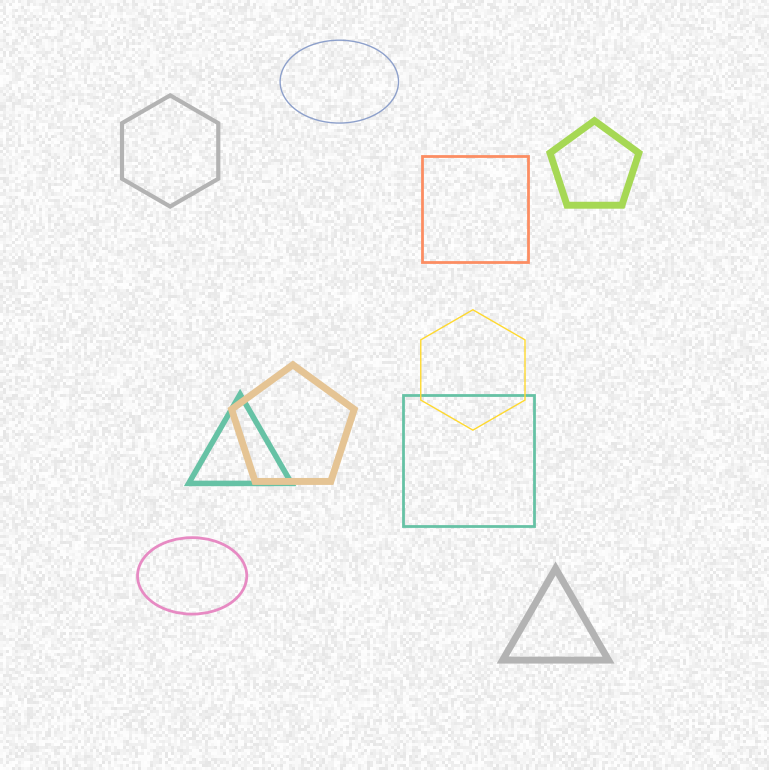[{"shape": "square", "thickness": 1, "radius": 0.42, "center": [0.608, 0.402]}, {"shape": "triangle", "thickness": 2, "radius": 0.39, "center": [0.312, 0.411]}, {"shape": "square", "thickness": 1, "radius": 0.34, "center": [0.617, 0.728]}, {"shape": "oval", "thickness": 0.5, "radius": 0.38, "center": [0.441, 0.894]}, {"shape": "oval", "thickness": 1, "radius": 0.35, "center": [0.25, 0.252]}, {"shape": "pentagon", "thickness": 2.5, "radius": 0.3, "center": [0.772, 0.783]}, {"shape": "hexagon", "thickness": 0.5, "radius": 0.39, "center": [0.614, 0.52]}, {"shape": "pentagon", "thickness": 2.5, "radius": 0.42, "center": [0.38, 0.442]}, {"shape": "hexagon", "thickness": 1.5, "radius": 0.36, "center": [0.221, 0.804]}, {"shape": "triangle", "thickness": 2.5, "radius": 0.4, "center": [0.722, 0.182]}]